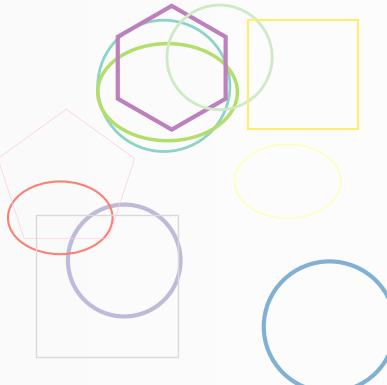[{"shape": "circle", "thickness": 2, "radius": 0.85, "center": [0.423, 0.777]}, {"shape": "oval", "thickness": 1, "radius": 0.69, "center": [0.742, 0.529]}, {"shape": "circle", "thickness": 3, "radius": 0.73, "center": [0.321, 0.323]}, {"shape": "oval", "thickness": 1.5, "radius": 0.67, "center": [0.155, 0.434]}, {"shape": "circle", "thickness": 3, "radius": 0.85, "center": [0.85, 0.151]}, {"shape": "oval", "thickness": 2.5, "radius": 0.9, "center": [0.432, 0.761]}, {"shape": "pentagon", "thickness": 0.5, "radius": 0.93, "center": [0.171, 0.531]}, {"shape": "square", "thickness": 1, "radius": 0.92, "center": [0.276, 0.257]}, {"shape": "hexagon", "thickness": 3, "radius": 0.8, "center": [0.443, 0.824]}, {"shape": "circle", "thickness": 2, "radius": 0.68, "center": [0.567, 0.851]}, {"shape": "square", "thickness": 1.5, "radius": 0.71, "center": [0.782, 0.806]}]